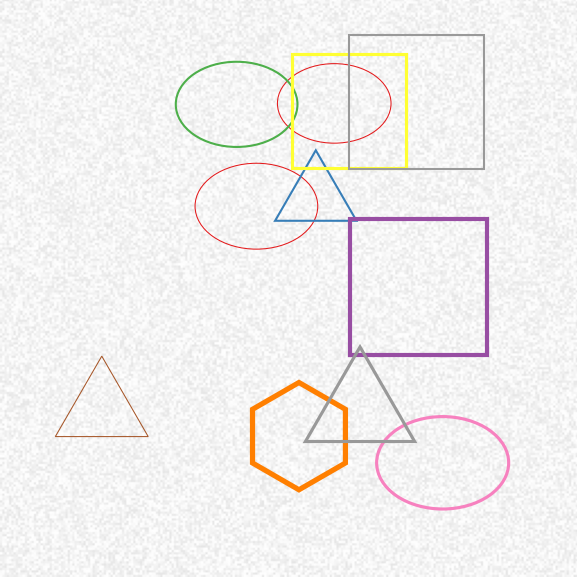[{"shape": "oval", "thickness": 0.5, "radius": 0.53, "center": [0.444, 0.642]}, {"shape": "oval", "thickness": 0.5, "radius": 0.49, "center": [0.579, 0.82]}, {"shape": "triangle", "thickness": 1, "radius": 0.41, "center": [0.547, 0.658]}, {"shape": "oval", "thickness": 1, "radius": 0.53, "center": [0.41, 0.818]}, {"shape": "square", "thickness": 2, "radius": 0.59, "center": [0.725, 0.502]}, {"shape": "hexagon", "thickness": 2.5, "radius": 0.46, "center": [0.518, 0.244]}, {"shape": "square", "thickness": 1.5, "radius": 0.5, "center": [0.605, 0.807]}, {"shape": "triangle", "thickness": 0.5, "radius": 0.46, "center": [0.176, 0.29]}, {"shape": "oval", "thickness": 1.5, "radius": 0.57, "center": [0.766, 0.198]}, {"shape": "triangle", "thickness": 1.5, "radius": 0.55, "center": [0.623, 0.289]}, {"shape": "square", "thickness": 1, "radius": 0.58, "center": [0.721, 0.823]}]